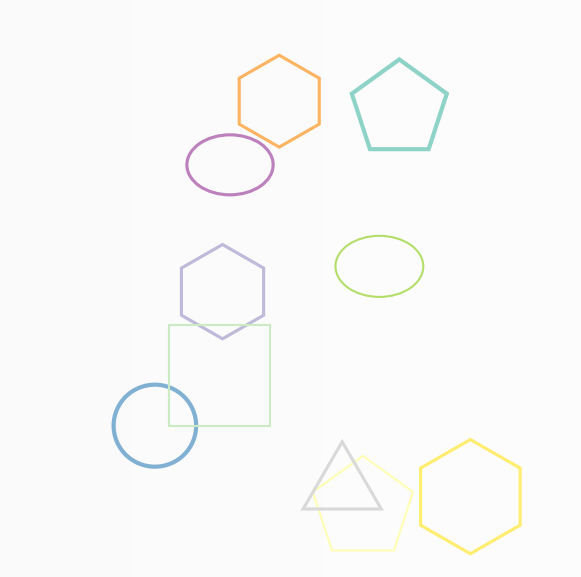[{"shape": "pentagon", "thickness": 2, "radius": 0.43, "center": [0.687, 0.81]}, {"shape": "pentagon", "thickness": 1, "radius": 0.45, "center": [0.624, 0.119]}, {"shape": "hexagon", "thickness": 1.5, "radius": 0.41, "center": [0.383, 0.494]}, {"shape": "circle", "thickness": 2, "radius": 0.35, "center": [0.266, 0.262]}, {"shape": "hexagon", "thickness": 1.5, "radius": 0.4, "center": [0.48, 0.824]}, {"shape": "oval", "thickness": 1, "radius": 0.38, "center": [0.653, 0.538]}, {"shape": "triangle", "thickness": 1.5, "radius": 0.39, "center": [0.589, 0.157]}, {"shape": "oval", "thickness": 1.5, "radius": 0.37, "center": [0.396, 0.714]}, {"shape": "square", "thickness": 1, "radius": 0.44, "center": [0.377, 0.349]}, {"shape": "hexagon", "thickness": 1.5, "radius": 0.49, "center": [0.809, 0.139]}]